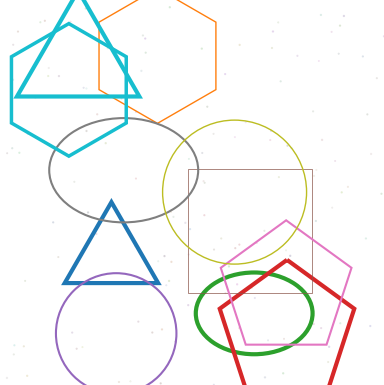[{"shape": "triangle", "thickness": 3, "radius": 0.7, "center": [0.289, 0.335]}, {"shape": "hexagon", "thickness": 1, "radius": 0.88, "center": [0.409, 0.855]}, {"shape": "oval", "thickness": 3, "radius": 0.76, "center": [0.66, 0.186]}, {"shape": "pentagon", "thickness": 3, "radius": 0.92, "center": [0.745, 0.141]}, {"shape": "circle", "thickness": 1.5, "radius": 0.78, "center": [0.302, 0.134]}, {"shape": "square", "thickness": 0.5, "radius": 0.81, "center": [0.648, 0.399]}, {"shape": "pentagon", "thickness": 1.5, "radius": 0.89, "center": [0.743, 0.249]}, {"shape": "oval", "thickness": 1.5, "radius": 0.97, "center": [0.321, 0.558]}, {"shape": "circle", "thickness": 1, "radius": 0.93, "center": [0.609, 0.501]}, {"shape": "hexagon", "thickness": 2.5, "radius": 0.86, "center": [0.179, 0.767]}, {"shape": "triangle", "thickness": 3, "radius": 0.92, "center": [0.203, 0.841]}]